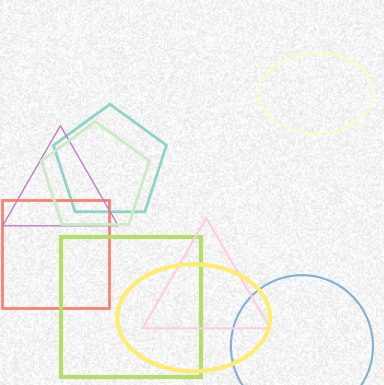[{"shape": "pentagon", "thickness": 2, "radius": 0.77, "center": [0.286, 0.575]}, {"shape": "oval", "thickness": 1, "radius": 0.75, "center": [0.822, 0.758]}, {"shape": "square", "thickness": 2, "radius": 0.7, "center": [0.145, 0.34]}, {"shape": "circle", "thickness": 1.5, "radius": 0.92, "center": [0.784, 0.101]}, {"shape": "square", "thickness": 3, "radius": 0.91, "center": [0.341, 0.202]}, {"shape": "triangle", "thickness": 1.5, "radius": 0.96, "center": [0.536, 0.243]}, {"shape": "triangle", "thickness": 1, "radius": 0.87, "center": [0.157, 0.5]}, {"shape": "pentagon", "thickness": 2, "radius": 0.74, "center": [0.248, 0.536]}, {"shape": "oval", "thickness": 3, "radius": 0.99, "center": [0.503, 0.175]}]